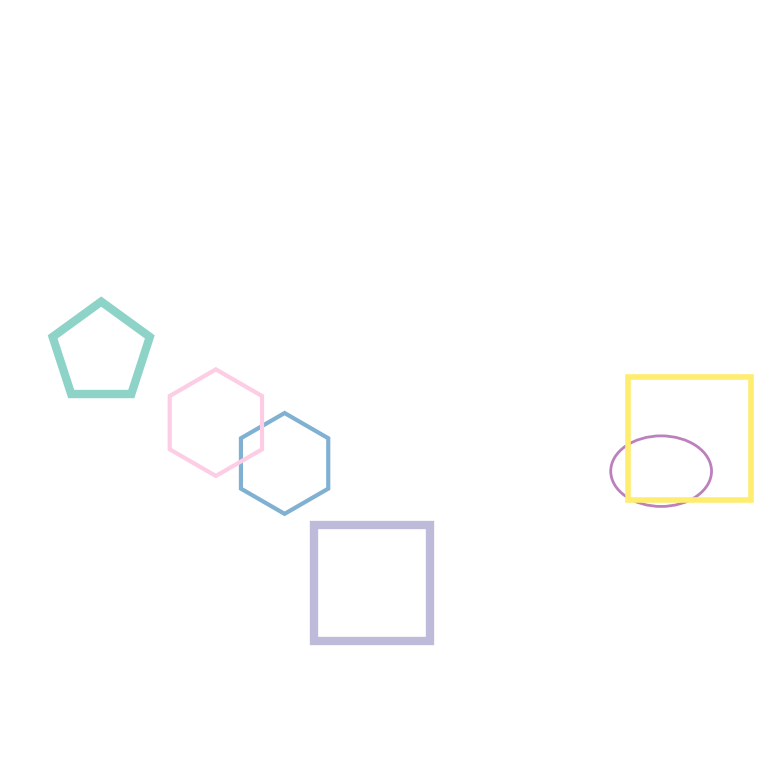[{"shape": "pentagon", "thickness": 3, "radius": 0.33, "center": [0.131, 0.542]}, {"shape": "square", "thickness": 3, "radius": 0.38, "center": [0.483, 0.242]}, {"shape": "hexagon", "thickness": 1.5, "radius": 0.33, "center": [0.37, 0.398]}, {"shape": "hexagon", "thickness": 1.5, "radius": 0.35, "center": [0.28, 0.451]}, {"shape": "oval", "thickness": 1, "radius": 0.33, "center": [0.859, 0.388]}, {"shape": "square", "thickness": 2, "radius": 0.4, "center": [0.895, 0.431]}]